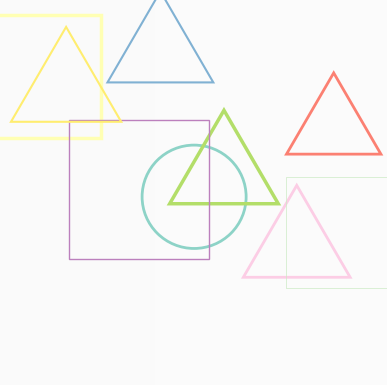[{"shape": "circle", "thickness": 2, "radius": 0.67, "center": [0.501, 0.489]}, {"shape": "square", "thickness": 2.5, "radius": 0.8, "center": [0.101, 0.802]}, {"shape": "triangle", "thickness": 2, "radius": 0.7, "center": [0.861, 0.67]}, {"shape": "triangle", "thickness": 1.5, "radius": 0.79, "center": [0.414, 0.865]}, {"shape": "triangle", "thickness": 2.5, "radius": 0.81, "center": [0.578, 0.552]}, {"shape": "triangle", "thickness": 2, "radius": 0.8, "center": [0.766, 0.359]}, {"shape": "square", "thickness": 1, "radius": 0.91, "center": [0.359, 0.508]}, {"shape": "square", "thickness": 0.5, "radius": 0.72, "center": [0.883, 0.397]}, {"shape": "triangle", "thickness": 1.5, "radius": 0.82, "center": [0.171, 0.766]}]